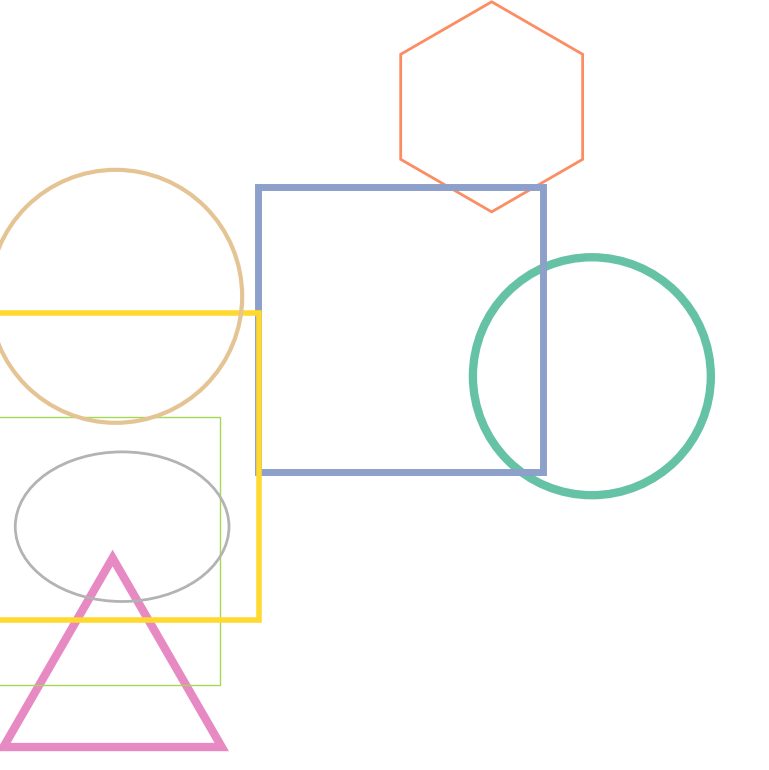[{"shape": "circle", "thickness": 3, "radius": 0.77, "center": [0.769, 0.511]}, {"shape": "hexagon", "thickness": 1, "radius": 0.68, "center": [0.639, 0.861]}, {"shape": "square", "thickness": 2.5, "radius": 0.93, "center": [0.52, 0.572]}, {"shape": "triangle", "thickness": 3, "radius": 0.82, "center": [0.146, 0.112]}, {"shape": "square", "thickness": 0.5, "radius": 0.87, "center": [0.112, 0.285]}, {"shape": "square", "thickness": 2, "radius": 1.0, "center": [0.138, 0.394]}, {"shape": "circle", "thickness": 1.5, "radius": 0.82, "center": [0.15, 0.615]}, {"shape": "oval", "thickness": 1, "radius": 0.69, "center": [0.159, 0.316]}]